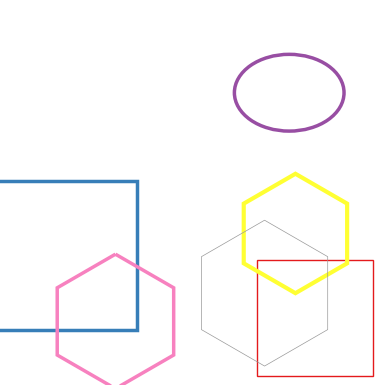[{"shape": "square", "thickness": 1, "radius": 0.75, "center": [0.819, 0.174]}, {"shape": "square", "thickness": 2.5, "radius": 0.97, "center": [0.164, 0.336]}, {"shape": "oval", "thickness": 2.5, "radius": 0.71, "center": [0.751, 0.759]}, {"shape": "hexagon", "thickness": 3, "radius": 0.78, "center": [0.767, 0.394]}, {"shape": "hexagon", "thickness": 2.5, "radius": 0.87, "center": [0.3, 0.165]}, {"shape": "hexagon", "thickness": 0.5, "radius": 0.95, "center": [0.687, 0.239]}]